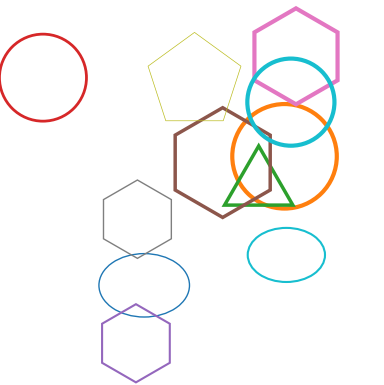[{"shape": "oval", "thickness": 1, "radius": 0.59, "center": [0.375, 0.259]}, {"shape": "circle", "thickness": 3, "radius": 0.68, "center": [0.739, 0.594]}, {"shape": "triangle", "thickness": 2.5, "radius": 0.51, "center": [0.672, 0.518]}, {"shape": "circle", "thickness": 2, "radius": 0.57, "center": [0.112, 0.798]}, {"shape": "hexagon", "thickness": 1.5, "radius": 0.51, "center": [0.353, 0.108]}, {"shape": "hexagon", "thickness": 2.5, "radius": 0.71, "center": [0.578, 0.578]}, {"shape": "hexagon", "thickness": 3, "radius": 0.62, "center": [0.769, 0.854]}, {"shape": "hexagon", "thickness": 1, "radius": 0.51, "center": [0.357, 0.431]}, {"shape": "pentagon", "thickness": 0.5, "radius": 0.63, "center": [0.505, 0.789]}, {"shape": "oval", "thickness": 1.5, "radius": 0.5, "center": [0.744, 0.338]}, {"shape": "circle", "thickness": 3, "radius": 0.57, "center": [0.756, 0.735]}]